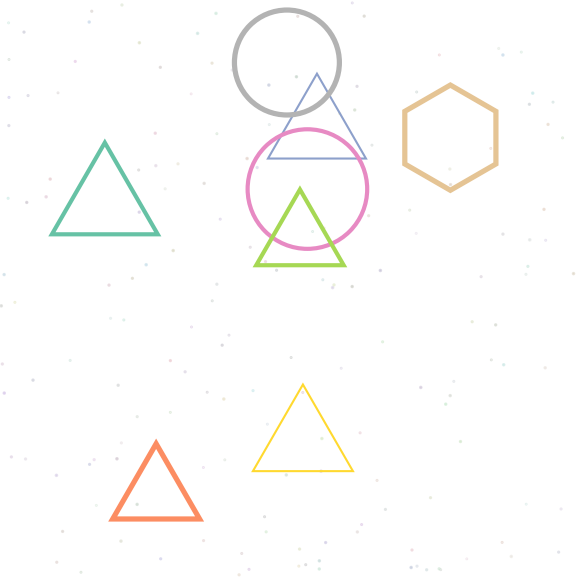[{"shape": "triangle", "thickness": 2, "radius": 0.53, "center": [0.182, 0.646]}, {"shape": "triangle", "thickness": 2.5, "radius": 0.43, "center": [0.27, 0.144]}, {"shape": "triangle", "thickness": 1, "radius": 0.49, "center": [0.549, 0.774]}, {"shape": "circle", "thickness": 2, "radius": 0.52, "center": [0.532, 0.672]}, {"shape": "triangle", "thickness": 2, "radius": 0.44, "center": [0.519, 0.584]}, {"shape": "triangle", "thickness": 1, "radius": 0.5, "center": [0.525, 0.233]}, {"shape": "hexagon", "thickness": 2.5, "radius": 0.46, "center": [0.78, 0.761]}, {"shape": "circle", "thickness": 2.5, "radius": 0.45, "center": [0.497, 0.891]}]